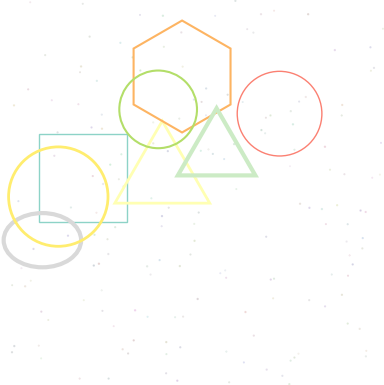[{"shape": "square", "thickness": 1, "radius": 0.57, "center": [0.217, 0.538]}, {"shape": "triangle", "thickness": 2, "radius": 0.71, "center": [0.421, 0.543]}, {"shape": "circle", "thickness": 1, "radius": 0.55, "center": [0.726, 0.705]}, {"shape": "hexagon", "thickness": 1.5, "radius": 0.73, "center": [0.473, 0.801]}, {"shape": "circle", "thickness": 1.5, "radius": 0.5, "center": [0.411, 0.716]}, {"shape": "oval", "thickness": 3, "radius": 0.5, "center": [0.11, 0.376]}, {"shape": "triangle", "thickness": 3, "radius": 0.58, "center": [0.563, 0.603]}, {"shape": "circle", "thickness": 2, "radius": 0.65, "center": [0.151, 0.489]}]